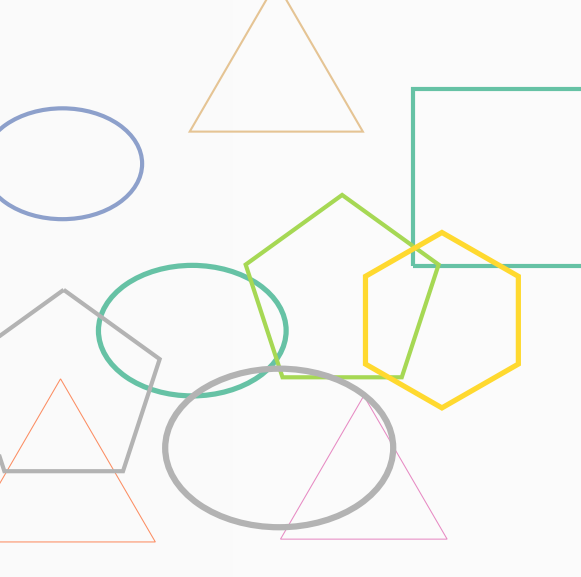[{"shape": "square", "thickness": 2, "radius": 0.77, "center": [0.864, 0.692]}, {"shape": "oval", "thickness": 2.5, "radius": 0.81, "center": [0.331, 0.427]}, {"shape": "triangle", "thickness": 0.5, "radius": 0.94, "center": [0.104, 0.155]}, {"shape": "oval", "thickness": 2, "radius": 0.69, "center": [0.107, 0.716]}, {"shape": "triangle", "thickness": 0.5, "radius": 0.83, "center": [0.626, 0.148]}, {"shape": "pentagon", "thickness": 2, "radius": 0.87, "center": [0.589, 0.487]}, {"shape": "hexagon", "thickness": 2.5, "radius": 0.76, "center": [0.76, 0.445]}, {"shape": "triangle", "thickness": 1, "radius": 0.86, "center": [0.475, 0.857]}, {"shape": "oval", "thickness": 3, "radius": 0.98, "center": [0.48, 0.223]}, {"shape": "pentagon", "thickness": 2, "radius": 0.87, "center": [0.11, 0.324]}]